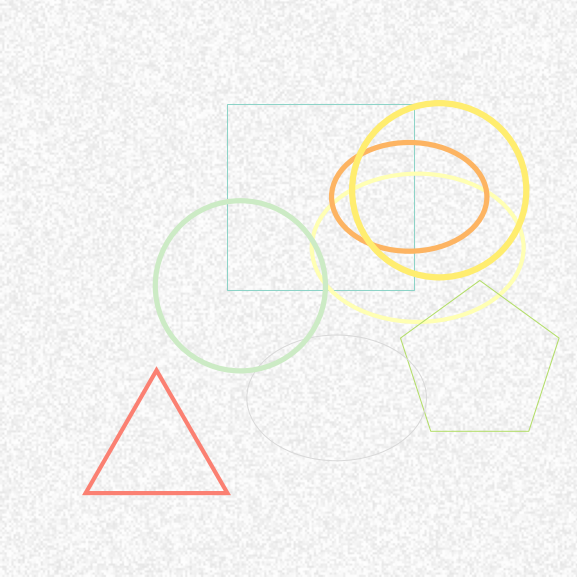[{"shape": "square", "thickness": 0.5, "radius": 0.81, "center": [0.555, 0.658]}, {"shape": "oval", "thickness": 2, "radius": 0.92, "center": [0.723, 0.57]}, {"shape": "triangle", "thickness": 2, "radius": 0.71, "center": [0.271, 0.216]}, {"shape": "oval", "thickness": 2.5, "radius": 0.67, "center": [0.709, 0.658]}, {"shape": "pentagon", "thickness": 0.5, "radius": 0.72, "center": [0.831, 0.369]}, {"shape": "oval", "thickness": 0.5, "radius": 0.78, "center": [0.583, 0.31]}, {"shape": "circle", "thickness": 2.5, "radius": 0.74, "center": [0.416, 0.504]}, {"shape": "circle", "thickness": 3, "radius": 0.75, "center": [0.761, 0.67]}]